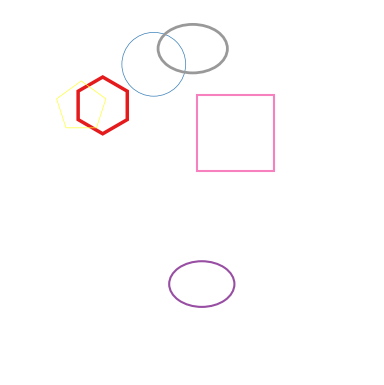[{"shape": "hexagon", "thickness": 2.5, "radius": 0.37, "center": [0.267, 0.726]}, {"shape": "circle", "thickness": 0.5, "radius": 0.41, "center": [0.399, 0.833]}, {"shape": "oval", "thickness": 1.5, "radius": 0.42, "center": [0.524, 0.262]}, {"shape": "pentagon", "thickness": 0.5, "radius": 0.34, "center": [0.211, 0.722]}, {"shape": "square", "thickness": 1.5, "radius": 0.5, "center": [0.611, 0.655]}, {"shape": "oval", "thickness": 2, "radius": 0.45, "center": [0.501, 0.874]}]